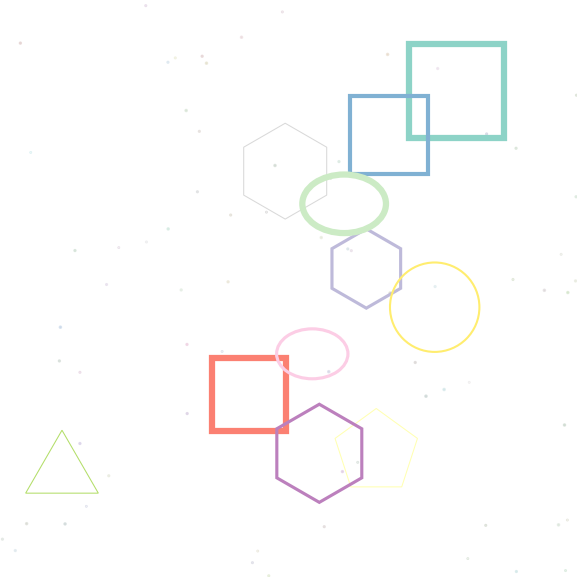[{"shape": "square", "thickness": 3, "radius": 0.41, "center": [0.79, 0.841]}, {"shape": "pentagon", "thickness": 0.5, "radius": 0.38, "center": [0.652, 0.217]}, {"shape": "hexagon", "thickness": 1.5, "radius": 0.34, "center": [0.634, 0.534]}, {"shape": "square", "thickness": 3, "radius": 0.32, "center": [0.432, 0.316]}, {"shape": "square", "thickness": 2, "radius": 0.34, "center": [0.674, 0.766]}, {"shape": "triangle", "thickness": 0.5, "radius": 0.36, "center": [0.107, 0.182]}, {"shape": "oval", "thickness": 1.5, "radius": 0.31, "center": [0.541, 0.386]}, {"shape": "hexagon", "thickness": 0.5, "radius": 0.41, "center": [0.494, 0.703]}, {"shape": "hexagon", "thickness": 1.5, "radius": 0.42, "center": [0.553, 0.214]}, {"shape": "oval", "thickness": 3, "radius": 0.36, "center": [0.596, 0.646]}, {"shape": "circle", "thickness": 1, "radius": 0.39, "center": [0.753, 0.467]}]